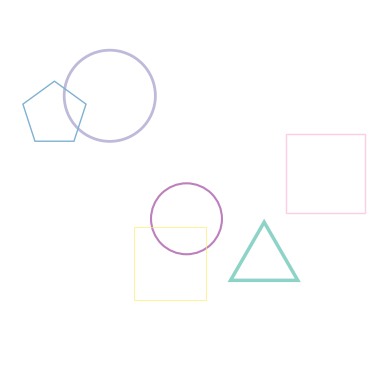[{"shape": "triangle", "thickness": 2.5, "radius": 0.5, "center": [0.686, 0.322]}, {"shape": "circle", "thickness": 2, "radius": 0.59, "center": [0.285, 0.751]}, {"shape": "pentagon", "thickness": 1, "radius": 0.43, "center": [0.141, 0.703]}, {"shape": "square", "thickness": 1, "radius": 0.52, "center": [0.846, 0.549]}, {"shape": "circle", "thickness": 1.5, "radius": 0.46, "center": [0.484, 0.432]}, {"shape": "square", "thickness": 0.5, "radius": 0.47, "center": [0.441, 0.316]}]